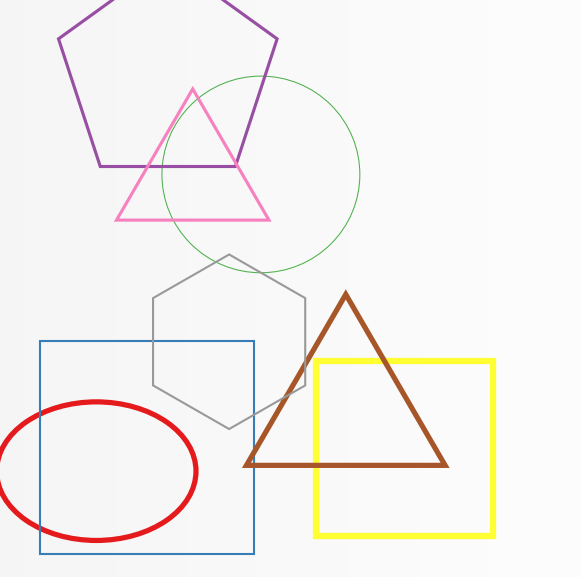[{"shape": "oval", "thickness": 2.5, "radius": 0.86, "center": [0.166, 0.183]}, {"shape": "square", "thickness": 1, "radius": 0.92, "center": [0.253, 0.224]}, {"shape": "circle", "thickness": 0.5, "radius": 0.85, "center": [0.449, 0.697]}, {"shape": "pentagon", "thickness": 1.5, "radius": 0.99, "center": [0.289, 0.871]}, {"shape": "square", "thickness": 3, "radius": 0.76, "center": [0.696, 0.223]}, {"shape": "triangle", "thickness": 2.5, "radius": 0.99, "center": [0.595, 0.292]}, {"shape": "triangle", "thickness": 1.5, "radius": 0.76, "center": [0.332, 0.694]}, {"shape": "hexagon", "thickness": 1, "radius": 0.76, "center": [0.394, 0.407]}]